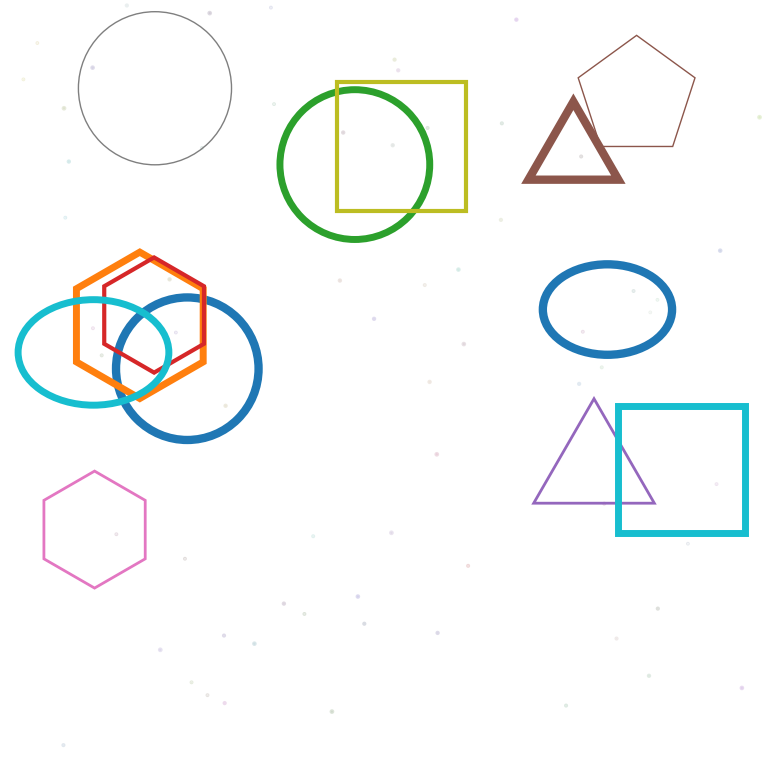[{"shape": "oval", "thickness": 3, "radius": 0.42, "center": [0.789, 0.598]}, {"shape": "circle", "thickness": 3, "radius": 0.46, "center": [0.243, 0.521]}, {"shape": "hexagon", "thickness": 2.5, "radius": 0.48, "center": [0.182, 0.578]}, {"shape": "circle", "thickness": 2.5, "radius": 0.49, "center": [0.461, 0.786]}, {"shape": "hexagon", "thickness": 1.5, "radius": 0.37, "center": [0.2, 0.591]}, {"shape": "triangle", "thickness": 1, "radius": 0.45, "center": [0.771, 0.392]}, {"shape": "pentagon", "thickness": 0.5, "radius": 0.4, "center": [0.827, 0.874]}, {"shape": "triangle", "thickness": 3, "radius": 0.34, "center": [0.745, 0.8]}, {"shape": "hexagon", "thickness": 1, "radius": 0.38, "center": [0.123, 0.312]}, {"shape": "circle", "thickness": 0.5, "radius": 0.5, "center": [0.201, 0.885]}, {"shape": "square", "thickness": 1.5, "radius": 0.42, "center": [0.522, 0.81]}, {"shape": "square", "thickness": 2.5, "radius": 0.41, "center": [0.885, 0.39]}, {"shape": "oval", "thickness": 2.5, "radius": 0.49, "center": [0.121, 0.542]}]